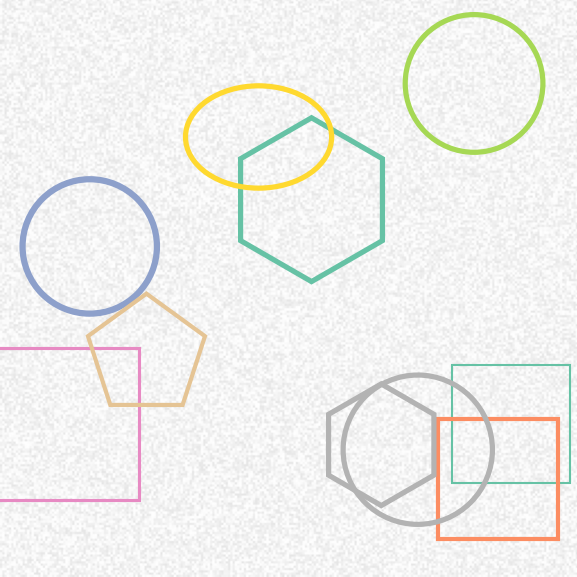[{"shape": "hexagon", "thickness": 2.5, "radius": 0.71, "center": [0.539, 0.653]}, {"shape": "square", "thickness": 1, "radius": 0.51, "center": [0.885, 0.265]}, {"shape": "square", "thickness": 2, "radius": 0.52, "center": [0.862, 0.169]}, {"shape": "circle", "thickness": 3, "radius": 0.58, "center": [0.155, 0.572]}, {"shape": "square", "thickness": 1.5, "radius": 0.66, "center": [0.109, 0.265]}, {"shape": "circle", "thickness": 2.5, "radius": 0.6, "center": [0.821, 0.855]}, {"shape": "oval", "thickness": 2.5, "radius": 0.63, "center": [0.448, 0.762]}, {"shape": "pentagon", "thickness": 2, "radius": 0.53, "center": [0.254, 0.384]}, {"shape": "circle", "thickness": 2.5, "radius": 0.65, "center": [0.723, 0.22]}, {"shape": "hexagon", "thickness": 2.5, "radius": 0.53, "center": [0.66, 0.229]}]